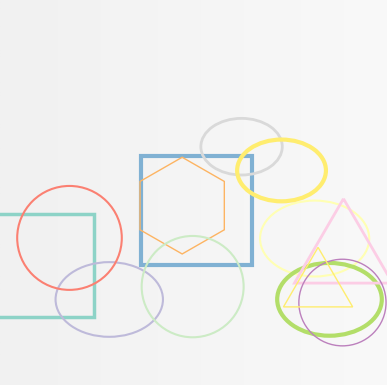[{"shape": "square", "thickness": 2.5, "radius": 0.67, "center": [0.108, 0.31]}, {"shape": "oval", "thickness": 1.5, "radius": 0.7, "center": [0.812, 0.38]}, {"shape": "oval", "thickness": 1.5, "radius": 0.69, "center": [0.282, 0.222]}, {"shape": "circle", "thickness": 1.5, "radius": 0.67, "center": [0.179, 0.382]}, {"shape": "square", "thickness": 3, "radius": 0.71, "center": [0.507, 0.453]}, {"shape": "hexagon", "thickness": 1, "radius": 0.63, "center": [0.47, 0.466]}, {"shape": "oval", "thickness": 3, "radius": 0.68, "center": [0.85, 0.222]}, {"shape": "triangle", "thickness": 2, "radius": 0.73, "center": [0.886, 0.338]}, {"shape": "oval", "thickness": 2, "radius": 0.53, "center": [0.623, 0.619]}, {"shape": "circle", "thickness": 1, "radius": 0.56, "center": [0.884, 0.214]}, {"shape": "circle", "thickness": 1.5, "radius": 0.66, "center": [0.497, 0.256]}, {"shape": "triangle", "thickness": 1, "radius": 0.52, "center": [0.821, 0.254]}, {"shape": "oval", "thickness": 3, "radius": 0.57, "center": [0.727, 0.557]}]